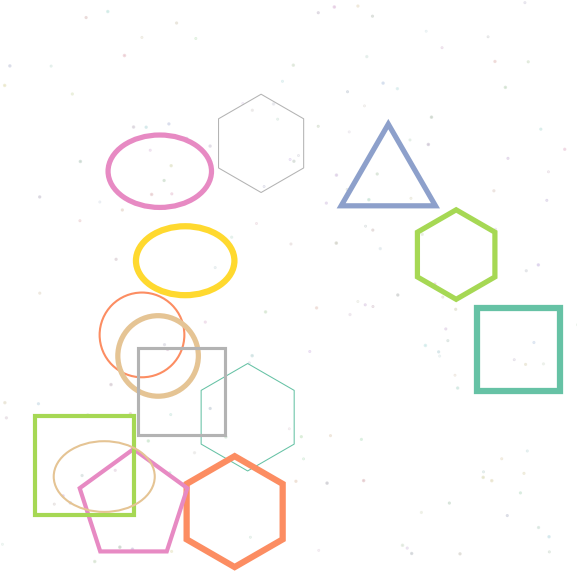[{"shape": "square", "thickness": 3, "radius": 0.36, "center": [0.898, 0.394]}, {"shape": "hexagon", "thickness": 0.5, "radius": 0.47, "center": [0.429, 0.277]}, {"shape": "hexagon", "thickness": 3, "radius": 0.48, "center": [0.406, 0.113]}, {"shape": "circle", "thickness": 1, "radius": 0.37, "center": [0.246, 0.419]}, {"shape": "triangle", "thickness": 2.5, "radius": 0.47, "center": [0.672, 0.69]}, {"shape": "oval", "thickness": 2.5, "radius": 0.45, "center": [0.277, 0.703]}, {"shape": "pentagon", "thickness": 2, "radius": 0.49, "center": [0.231, 0.124]}, {"shape": "hexagon", "thickness": 2.5, "radius": 0.39, "center": [0.79, 0.558]}, {"shape": "square", "thickness": 2, "radius": 0.43, "center": [0.147, 0.193]}, {"shape": "oval", "thickness": 3, "radius": 0.43, "center": [0.321, 0.548]}, {"shape": "circle", "thickness": 2.5, "radius": 0.35, "center": [0.274, 0.383]}, {"shape": "oval", "thickness": 1, "radius": 0.44, "center": [0.18, 0.174]}, {"shape": "hexagon", "thickness": 0.5, "radius": 0.43, "center": [0.452, 0.751]}, {"shape": "square", "thickness": 1.5, "radius": 0.38, "center": [0.314, 0.321]}]